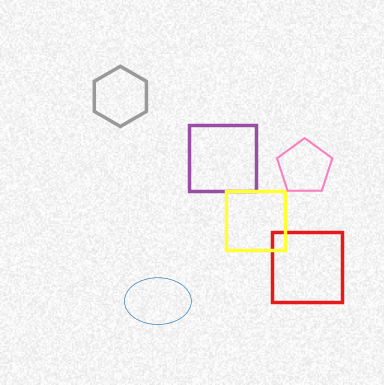[{"shape": "square", "thickness": 2.5, "radius": 0.46, "center": [0.796, 0.307]}, {"shape": "oval", "thickness": 0.5, "radius": 0.43, "center": [0.41, 0.218]}, {"shape": "square", "thickness": 2.5, "radius": 0.43, "center": [0.578, 0.59]}, {"shape": "square", "thickness": 2.5, "radius": 0.39, "center": [0.664, 0.428]}, {"shape": "pentagon", "thickness": 1.5, "radius": 0.38, "center": [0.791, 0.566]}, {"shape": "hexagon", "thickness": 2.5, "radius": 0.39, "center": [0.313, 0.75]}]